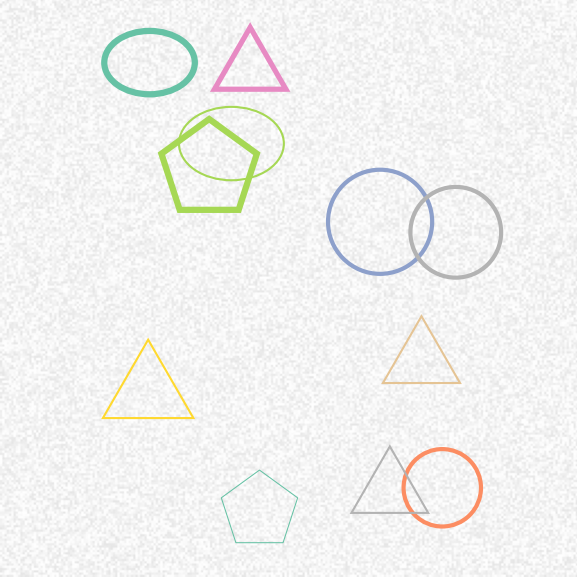[{"shape": "oval", "thickness": 3, "radius": 0.39, "center": [0.259, 0.891]}, {"shape": "pentagon", "thickness": 0.5, "radius": 0.35, "center": [0.449, 0.116]}, {"shape": "circle", "thickness": 2, "radius": 0.34, "center": [0.766, 0.154]}, {"shape": "circle", "thickness": 2, "radius": 0.45, "center": [0.658, 0.615]}, {"shape": "triangle", "thickness": 2.5, "radius": 0.36, "center": [0.433, 0.88]}, {"shape": "oval", "thickness": 1, "radius": 0.45, "center": [0.401, 0.751]}, {"shape": "pentagon", "thickness": 3, "radius": 0.43, "center": [0.362, 0.706]}, {"shape": "triangle", "thickness": 1, "radius": 0.45, "center": [0.257, 0.32]}, {"shape": "triangle", "thickness": 1, "radius": 0.39, "center": [0.73, 0.374]}, {"shape": "circle", "thickness": 2, "radius": 0.39, "center": [0.789, 0.597]}, {"shape": "triangle", "thickness": 1, "radius": 0.38, "center": [0.675, 0.149]}]